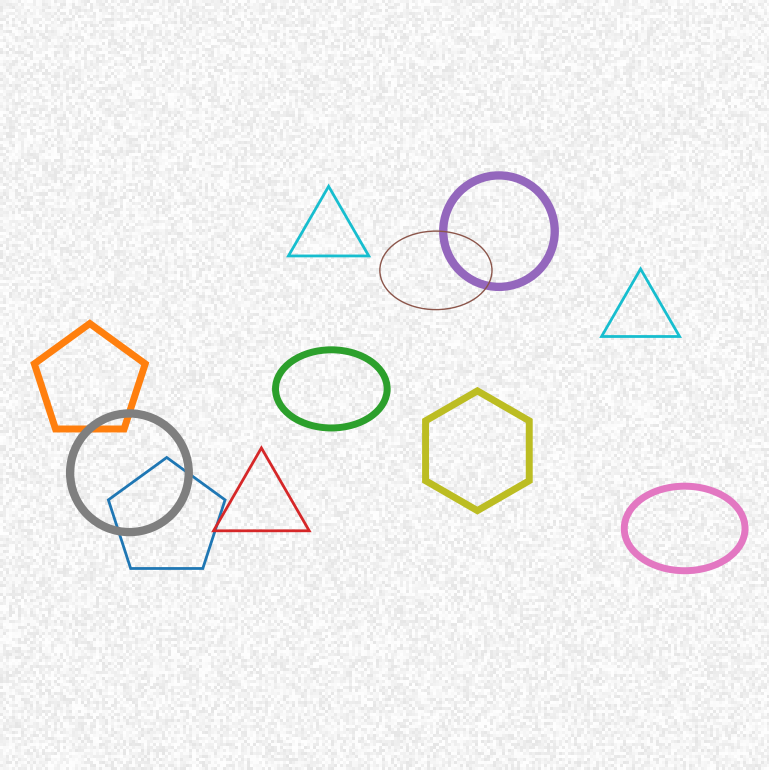[{"shape": "pentagon", "thickness": 1, "radius": 0.4, "center": [0.217, 0.326]}, {"shape": "pentagon", "thickness": 2.5, "radius": 0.38, "center": [0.117, 0.504]}, {"shape": "oval", "thickness": 2.5, "radius": 0.36, "center": [0.43, 0.495]}, {"shape": "triangle", "thickness": 1, "radius": 0.36, "center": [0.339, 0.347]}, {"shape": "circle", "thickness": 3, "radius": 0.36, "center": [0.648, 0.7]}, {"shape": "oval", "thickness": 0.5, "radius": 0.36, "center": [0.566, 0.649]}, {"shape": "oval", "thickness": 2.5, "radius": 0.39, "center": [0.889, 0.314]}, {"shape": "circle", "thickness": 3, "radius": 0.39, "center": [0.168, 0.386]}, {"shape": "hexagon", "thickness": 2.5, "radius": 0.39, "center": [0.62, 0.415]}, {"shape": "triangle", "thickness": 1, "radius": 0.29, "center": [0.832, 0.592]}, {"shape": "triangle", "thickness": 1, "radius": 0.3, "center": [0.427, 0.698]}]